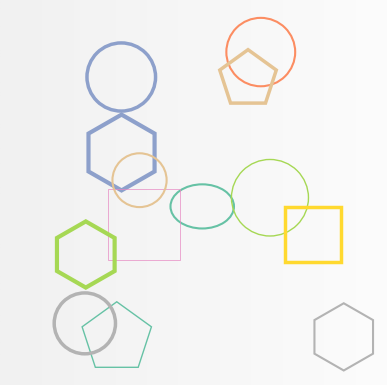[{"shape": "pentagon", "thickness": 1, "radius": 0.47, "center": [0.301, 0.122]}, {"shape": "oval", "thickness": 1.5, "radius": 0.41, "center": [0.522, 0.464]}, {"shape": "circle", "thickness": 1.5, "radius": 0.44, "center": [0.673, 0.865]}, {"shape": "circle", "thickness": 2.5, "radius": 0.44, "center": [0.313, 0.8]}, {"shape": "hexagon", "thickness": 3, "radius": 0.49, "center": [0.314, 0.604]}, {"shape": "square", "thickness": 0.5, "radius": 0.46, "center": [0.372, 0.417]}, {"shape": "circle", "thickness": 1, "radius": 0.5, "center": [0.697, 0.486]}, {"shape": "hexagon", "thickness": 3, "radius": 0.43, "center": [0.221, 0.339]}, {"shape": "square", "thickness": 2.5, "radius": 0.36, "center": [0.808, 0.391]}, {"shape": "circle", "thickness": 1.5, "radius": 0.35, "center": [0.36, 0.532]}, {"shape": "pentagon", "thickness": 2.5, "radius": 0.38, "center": [0.64, 0.794]}, {"shape": "circle", "thickness": 2.5, "radius": 0.4, "center": [0.219, 0.16]}, {"shape": "hexagon", "thickness": 1.5, "radius": 0.44, "center": [0.887, 0.125]}]